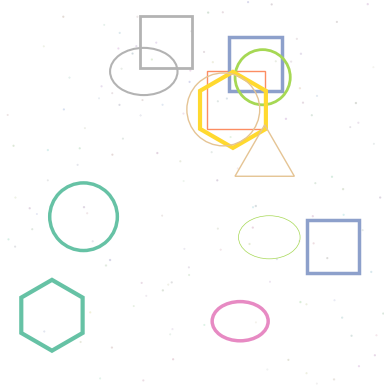[{"shape": "circle", "thickness": 2.5, "radius": 0.44, "center": [0.217, 0.437]}, {"shape": "hexagon", "thickness": 3, "radius": 0.46, "center": [0.135, 0.181]}, {"shape": "square", "thickness": 1, "radius": 0.37, "center": [0.612, 0.741]}, {"shape": "square", "thickness": 2.5, "radius": 0.34, "center": [0.865, 0.36]}, {"shape": "square", "thickness": 2.5, "radius": 0.35, "center": [0.663, 0.833]}, {"shape": "oval", "thickness": 2.5, "radius": 0.36, "center": [0.624, 0.166]}, {"shape": "oval", "thickness": 0.5, "radius": 0.4, "center": [0.699, 0.384]}, {"shape": "circle", "thickness": 2, "radius": 0.36, "center": [0.682, 0.799]}, {"shape": "hexagon", "thickness": 3, "radius": 0.49, "center": [0.605, 0.715]}, {"shape": "circle", "thickness": 1, "radius": 0.47, "center": [0.58, 0.716]}, {"shape": "triangle", "thickness": 1, "radius": 0.45, "center": [0.687, 0.587]}, {"shape": "oval", "thickness": 1.5, "radius": 0.44, "center": [0.373, 0.814]}, {"shape": "square", "thickness": 2, "radius": 0.34, "center": [0.43, 0.892]}]